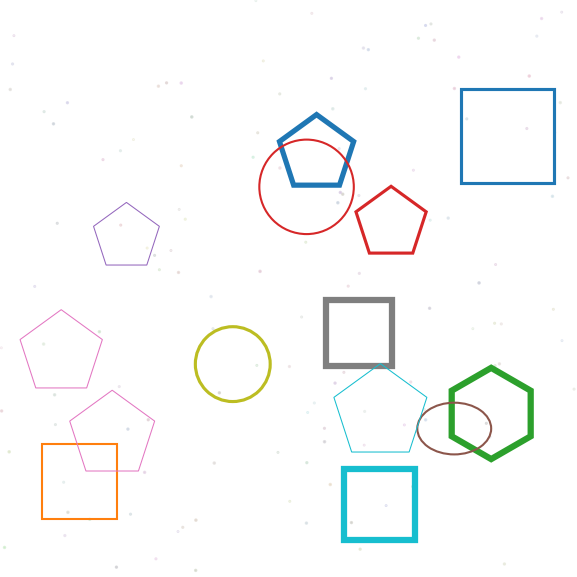[{"shape": "pentagon", "thickness": 2.5, "radius": 0.34, "center": [0.548, 0.733]}, {"shape": "square", "thickness": 1.5, "radius": 0.41, "center": [0.879, 0.763]}, {"shape": "square", "thickness": 1, "radius": 0.32, "center": [0.137, 0.166]}, {"shape": "hexagon", "thickness": 3, "radius": 0.39, "center": [0.851, 0.283]}, {"shape": "circle", "thickness": 1, "radius": 0.41, "center": [0.531, 0.676]}, {"shape": "pentagon", "thickness": 1.5, "radius": 0.32, "center": [0.677, 0.613]}, {"shape": "pentagon", "thickness": 0.5, "radius": 0.3, "center": [0.219, 0.589]}, {"shape": "oval", "thickness": 1, "radius": 0.32, "center": [0.787, 0.257]}, {"shape": "pentagon", "thickness": 0.5, "radius": 0.37, "center": [0.106, 0.388]}, {"shape": "pentagon", "thickness": 0.5, "radius": 0.39, "center": [0.194, 0.246]}, {"shape": "square", "thickness": 3, "radius": 0.29, "center": [0.622, 0.423]}, {"shape": "circle", "thickness": 1.5, "radius": 0.32, "center": [0.403, 0.369]}, {"shape": "pentagon", "thickness": 0.5, "radius": 0.42, "center": [0.659, 0.285]}, {"shape": "square", "thickness": 3, "radius": 0.31, "center": [0.658, 0.125]}]